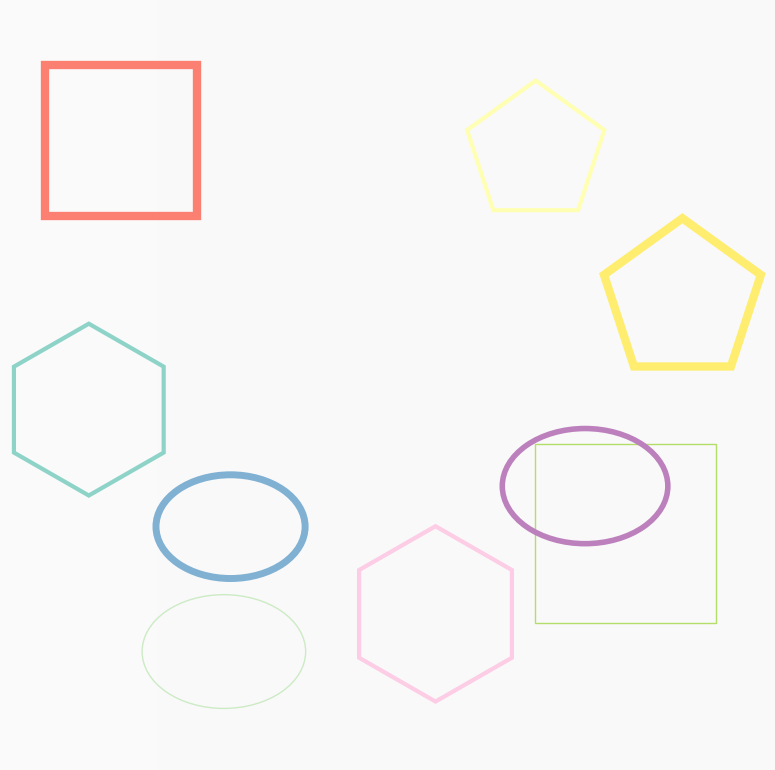[{"shape": "hexagon", "thickness": 1.5, "radius": 0.56, "center": [0.115, 0.468]}, {"shape": "pentagon", "thickness": 1.5, "radius": 0.47, "center": [0.691, 0.802]}, {"shape": "square", "thickness": 3, "radius": 0.49, "center": [0.156, 0.818]}, {"shape": "oval", "thickness": 2.5, "radius": 0.48, "center": [0.297, 0.316]}, {"shape": "square", "thickness": 0.5, "radius": 0.58, "center": [0.807, 0.307]}, {"shape": "hexagon", "thickness": 1.5, "radius": 0.57, "center": [0.562, 0.203]}, {"shape": "oval", "thickness": 2, "radius": 0.53, "center": [0.755, 0.369]}, {"shape": "oval", "thickness": 0.5, "radius": 0.53, "center": [0.289, 0.154]}, {"shape": "pentagon", "thickness": 3, "radius": 0.53, "center": [0.881, 0.61]}]